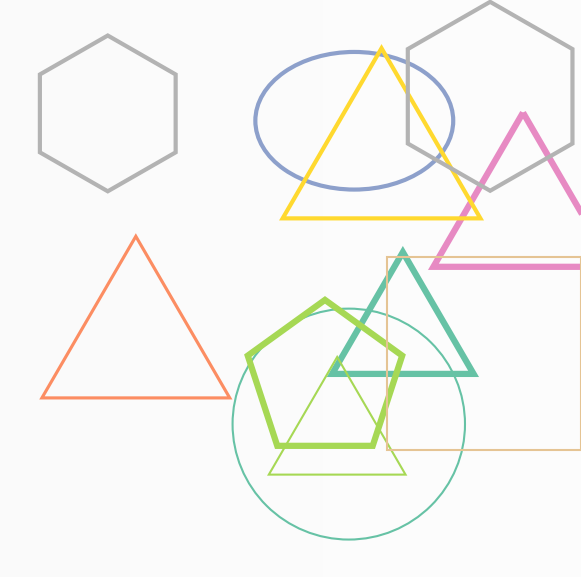[{"shape": "circle", "thickness": 1, "radius": 1.0, "center": [0.6, 0.265]}, {"shape": "triangle", "thickness": 3, "radius": 0.7, "center": [0.693, 0.422]}, {"shape": "triangle", "thickness": 1.5, "radius": 0.93, "center": [0.234, 0.403]}, {"shape": "oval", "thickness": 2, "radius": 0.85, "center": [0.61, 0.79]}, {"shape": "triangle", "thickness": 3, "radius": 0.89, "center": [0.9, 0.626]}, {"shape": "triangle", "thickness": 1, "radius": 0.68, "center": [0.58, 0.245]}, {"shape": "pentagon", "thickness": 3, "radius": 0.7, "center": [0.559, 0.34]}, {"shape": "triangle", "thickness": 2, "radius": 0.98, "center": [0.656, 0.719]}, {"shape": "square", "thickness": 1, "radius": 0.83, "center": [0.833, 0.387]}, {"shape": "hexagon", "thickness": 2, "radius": 0.67, "center": [0.185, 0.803]}, {"shape": "hexagon", "thickness": 2, "radius": 0.82, "center": [0.843, 0.832]}]